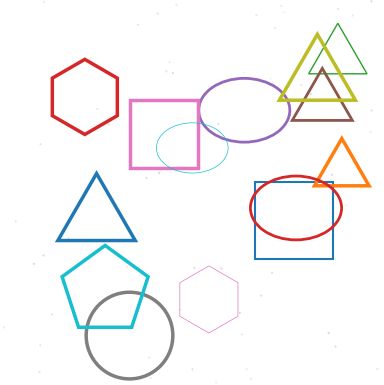[{"shape": "square", "thickness": 1.5, "radius": 0.5, "center": [0.764, 0.427]}, {"shape": "triangle", "thickness": 2.5, "radius": 0.58, "center": [0.251, 0.433]}, {"shape": "triangle", "thickness": 2.5, "radius": 0.41, "center": [0.888, 0.558]}, {"shape": "triangle", "thickness": 1, "radius": 0.44, "center": [0.877, 0.852]}, {"shape": "oval", "thickness": 2, "radius": 0.59, "center": [0.769, 0.46]}, {"shape": "hexagon", "thickness": 2.5, "radius": 0.49, "center": [0.22, 0.748]}, {"shape": "oval", "thickness": 2, "radius": 0.59, "center": [0.634, 0.714]}, {"shape": "triangle", "thickness": 2, "radius": 0.45, "center": [0.837, 0.732]}, {"shape": "square", "thickness": 2.5, "radius": 0.44, "center": [0.425, 0.652]}, {"shape": "hexagon", "thickness": 0.5, "radius": 0.44, "center": [0.543, 0.222]}, {"shape": "circle", "thickness": 2.5, "radius": 0.56, "center": [0.336, 0.128]}, {"shape": "triangle", "thickness": 2.5, "radius": 0.57, "center": [0.824, 0.797]}, {"shape": "oval", "thickness": 0.5, "radius": 0.47, "center": [0.499, 0.616]}, {"shape": "pentagon", "thickness": 2.5, "radius": 0.59, "center": [0.273, 0.245]}]